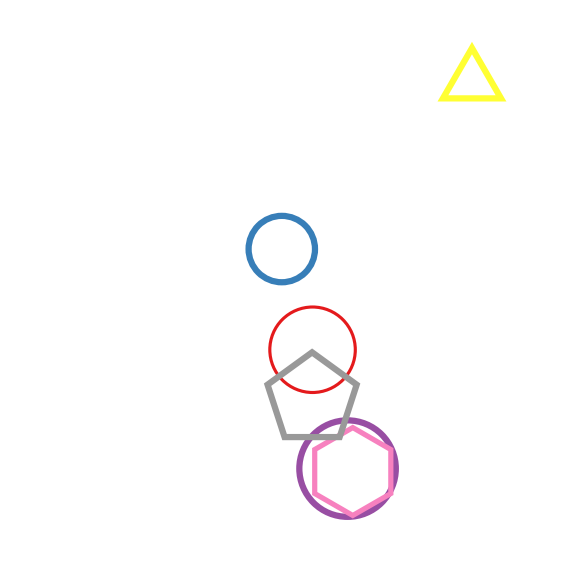[{"shape": "circle", "thickness": 1.5, "radius": 0.37, "center": [0.541, 0.393]}, {"shape": "circle", "thickness": 3, "radius": 0.29, "center": [0.488, 0.568]}, {"shape": "circle", "thickness": 3, "radius": 0.42, "center": [0.602, 0.188]}, {"shape": "triangle", "thickness": 3, "radius": 0.29, "center": [0.817, 0.858]}, {"shape": "hexagon", "thickness": 2.5, "radius": 0.38, "center": [0.611, 0.183]}, {"shape": "pentagon", "thickness": 3, "radius": 0.41, "center": [0.54, 0.308]}]